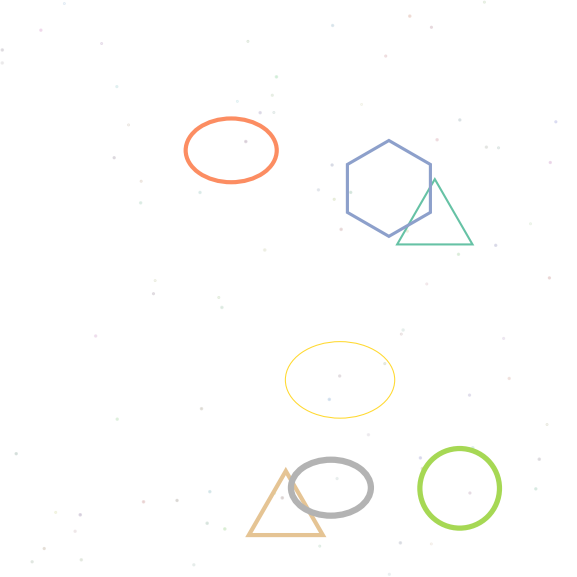[{"shape": "triangle", "thickness": 1, "radius": 0.38, "center": [0.753, 0.614]}, {"shape": "oval", "thickness": 2, "radius": 0.39, "center": [0.4, 0.739]}, {"shape": "hexagon", "thickness": 1.5, "radius": 0.41, "center": [0.673, 0.673]}, {"shape": "circle", "thickness": 2.5, "radius": 0.34, "center": [0.796, 0.154]}, {"shape": "oval", "thickness": 0.5, "radius": 0.47, "center": [0.589, 0.341]}, {"shape": "triangle", "thickness": 2, "radius": 0.37, "center": [0.495, 0.11]}, {"shape": "oval", "thickness": 3, "radius": 0.35, "center": [0.573, 0.155]}]